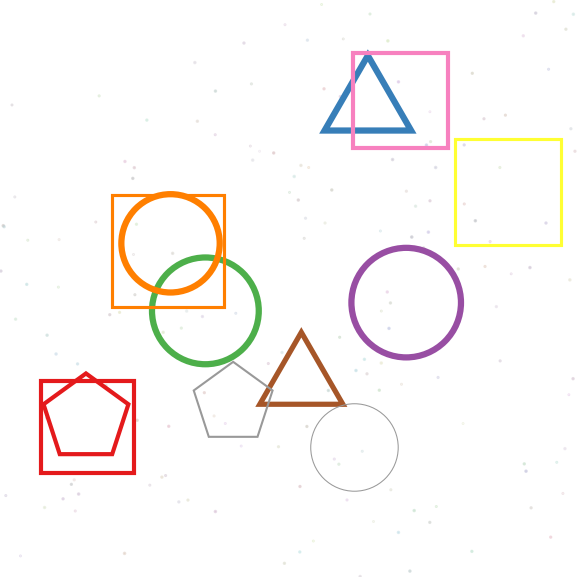[{"shape": "pentagon", "thickness": 2, "radius": 0.39, "center": [0.149, 0.275]}, {"shape": "square", "thickness": 2, "radius": 0.4, "center": [0.151, 0.26]}, {"shape": "triangle", "thickness": 3, "radius": 0.43, "center": [0.637, 0.816]}, {"shape": "circle", "thickness": 3, "radius": 0.46, "center": [0.356, 0.461]}, {"shape": "circle", "thickness": 3, "radius": 0.47, "center": [0.703, 0.475]}, {"shape": "square", "thickness": 1.5, "radius": 0.49, "center": [0.291, 0.564]}, {"shape": "circle", "thickness": 3, "radius": 0.43, "center": [0.295, 0.578]}, {"shape": "square", "thickness": 1.5, "radius": 0.46, "center": [0.88, 0.666]}, {"shape": "triangle", "thickness": 2.5, "radius": 0.42, "center": [0.522, 0.341]}, {"shape": "square", "thickness": 2, "radius": 0.41, "center": [0.694, 0.826]}, {"shape": "circle", "thickness": 0.5, "radius": 0.38, "center": [0.614, 0.224]}, {"shape": "pentagon", "thickness": 1, "radius": 0.36, "center": [0.404, 0.301]}]